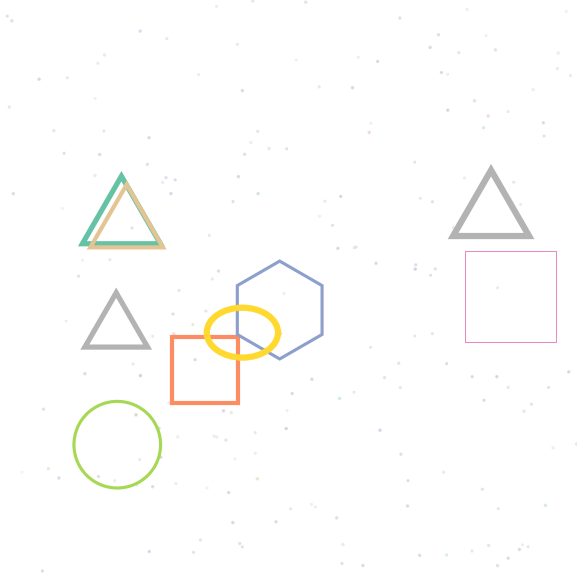[{"shape": "triangle", "thickness": 2.5, "radius": 0.39, "center": [0.21, 0.616]}, {"shape": "square", "thickness": 2, "radius": 0.29, "center": [0.355, 0.359]}, {"shape": "hexagon", "thickness": 1.5, "radius": 0.42, "center": [0.484, 0.462]}, {"shape": "square", "thickness": 0.5, "radius": 0.39, "center": [0.884, 0.485]}, {"shape": "circle", "thickness": 1.5, "radius": 0.37, "center": [0.203, 0.229]}, {"shape": "oval", "thickness": 3, "radius": 0.31, "center": [0.42, 0.423]}, {"shape": "triangle", "thickness": 2, "radius": 0.36, "center": [0.219, 0.607]}, {"shape": "triangle", "thickness": 3, "radius": 0.38, "center": [0.85, 0.628]}, {"shape": "triangle", "thickness": 2.5, "radius": 0.31, "center": [0.201, 0.429]}]